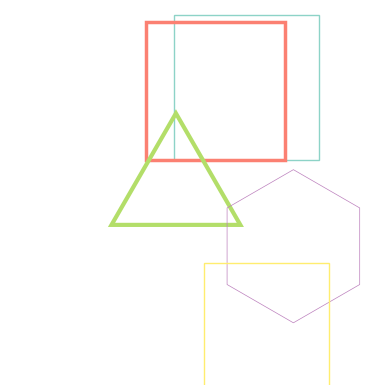[{"shape": "square", "thickness": 1, "radius": 0.95, "center": [0.64, 0.773]}, {"shape": "square", "thickness": 2.5, "radius": 0.9, "center": [0.559, 0.763]}, {"shape": "triangle", "thickness": 3, "radius": 0.97, "center": [0.457, 0.512]}, {"shape": "hexagon", "thickness": 0.5, "radius": 0.99, "center": [0.762, 0.36]}, {"shape": "square", "thickness": 1, "radius": 0.81, "center": [0.692, 0.155]}]